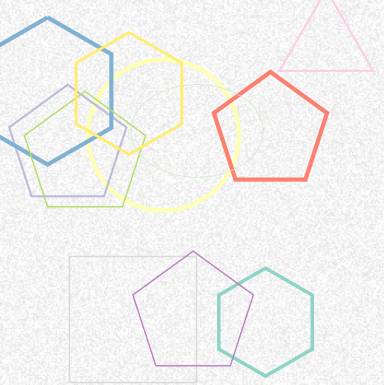[{"shape": "hexagon", "thickness": 2.5, "radius": 0.7, "center": [0.69, 0.163]}, {"shape": "circle", "thickness": 3, "radius": 0.98, "center": [0.425, 0.649]}, {"shape": "pentagon", "thickness": 1.5, "radius": 0.8, "center": [0.176, 0.62]}, {"shape": "pentagon", "thickness": 3, "radius": 0.77, "center": [0.703, 0.659]}, {"shape": "hexagon", "thickness": 3, "radius": 0.96, "center": [0.124, 0.764]}, {"shape": "pentagon", "thickness": 1, "radius": 0.83, "center": [0.221, 0.597]}, {"shape": "triangle", "thickness": 1.5, "radius": 0.7, "center": [0.848, 0.886]}, {"shape": "square", "thickness": 1, "radius": 0.82, "center": [0.344, 0.171]}, {"shape": "pentagon", "thickness": 1, "radius": 0.82, "center": [0.502, 0.183]}, {"shape": "oval", "thickness": 0.5, "radius": 0.86, "center": [0.512, 0.66]}, {"shape": "hexagon", "thickness": 2, "radius": 0.79, "center": [0.335, 0.757]}]